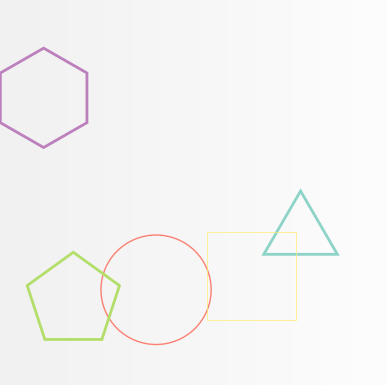[{"shape": "triangle", "thickness": 2, "radius": 0.55, "center": [0.776, 0.394]}, {"shape": "circle", "thickness": 1, "radius": 0.71, "center": [0.403, 0.247]}, {"shape": "pentagon", "thickness": 2, "radius": 0.63, "center": [0.189, 0.22]}, {"shape": "hexagon", "thickness": 2, "radius": 0.65, "center": [0.113, 0.746]}, {"shape": "square", "thickness": 0.5, "radius": 0.57, "center": [0.65, 0.283]}]